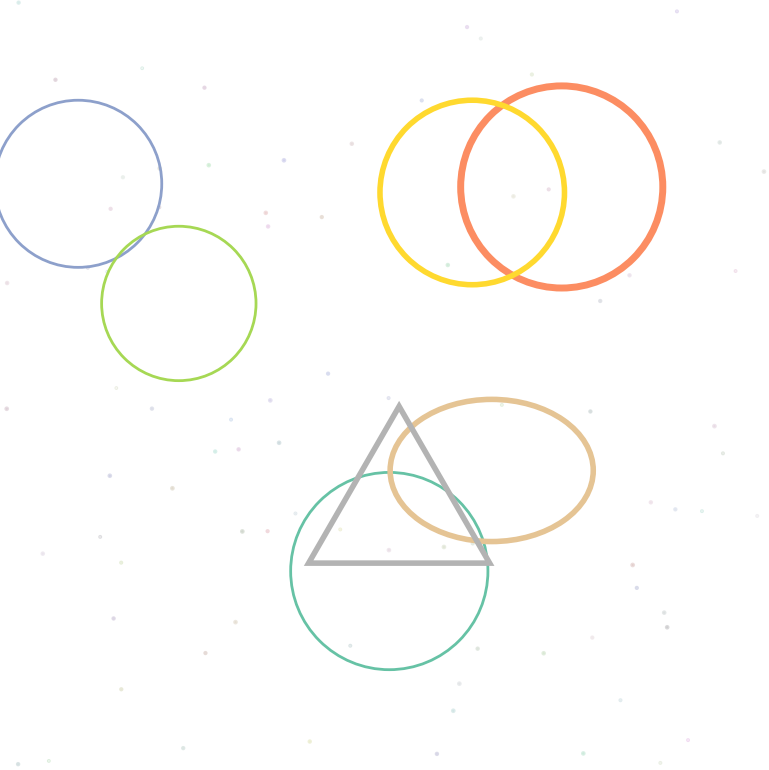[{"shape": "circle", "thickness": 1, "radius": 0.64, "center": [0.506, 0.258]}, {"shape": "circle", "thickness": 2.5, "radius": 0.66, "center": [0.73, 0.757]}, {"shape": "circle", "thickness": 1, "radius": 0.54, "center": [0.102, 0.761]}, {"shape": "circle", "thickness": 1, "radius": 0.5, "center": [0.232, 0.606]}, {"shape": "circle", "thickness": 2, "radius": 0.6, "center": [0.613, 0.75]}, {"shape": "oval", "thickness": 2, "radius": 0.66, "center": [0.639, 0.389]}, {"shape": "triangle", "thickness": 2, "radius": 0.68, "center": [0.518, 0.337]}]